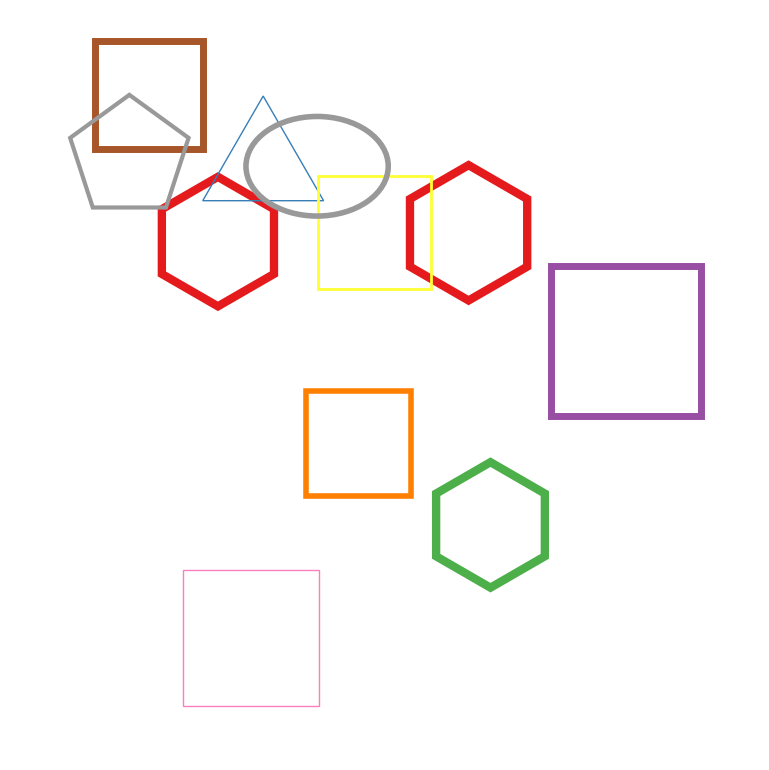[{"shape": "hexagon", "thickness": 3, "radius": 0.42, "center": [0.283, 0.686]}, {"shape": "hexagon", "thickness": 3, "radius": 0.44, "center": [0.609, 0.698]}, {"shape": "triangle", "thickness": 0.5, "radius": 0.45, "center": [0.342, 0.785]}, {"shape": "hexagon", "thickness": 3, "radius": 0.41, "center": [0.637, 0.318]}, {"shape": "square", "thickness": 2.5, "radius": 0.49, "center": [0.813, 0.557]}, {"shape": "square", "thickness": 2, "radius": 0.34, "center": [0.466, 0.424]}, {"shape": "square", "thickness": 1, "radius": 0.37, "center": [0.487, 0.698]}, {"shape": "square", "thickness": 2.5, "radius": 0.35, "center": [0.193, 0.876]}, {"shape": "square", "thickness": 0.5, "radius": 0.44, "center": [0.326, 0.171]}, {"shape": "pentagon", "thickness": 1.5, "radius": 0.4, "center": [0.168, 0.796]}, {"shape": "oval", "thickness": 2, "radius": 0.46, "center": [0.412, 0.784]}]